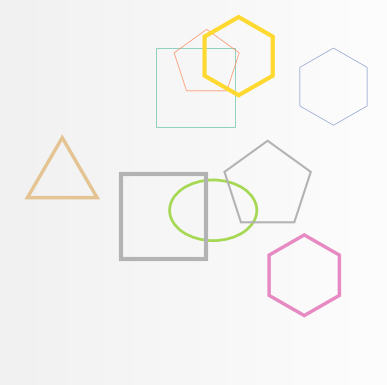[{"shape": "square", "thickness": 0.5, "radius": 0.51, "center": [0.504, 0.773]}, {"shape": "pentagon", "thickness": 0.5, "radius": 0.44, "center": [0.533, 0.835]}, {"shape": "hexagon", "thickness": 0.5, "radius": 0.5, "center": [0.861, 0.775]}, {"shape": "hexagon", "thickness": 2.5, "radius": 0.52, "center": [0.785, 0.285]}, {"shape": "oval", "thickness": 2, "radius": 0.56, "center": [0.55, 0.454]}, {"shape": "hexagon", "thickness": 3, "radius": 0.51, "center": [0.616, 0.854]}, {"shape": "triangle", "thickness": 2.5, "radius": 0.52, "center": [0.161, 0.539]}, {"shape": "square", "thickness": 3, "radius": 0.55, "center": [0.422, 0.438]}, {"shape": "pentagon", "thickness": 1.5, "radius": 0.59, "center": [0.691, 0.517]}]